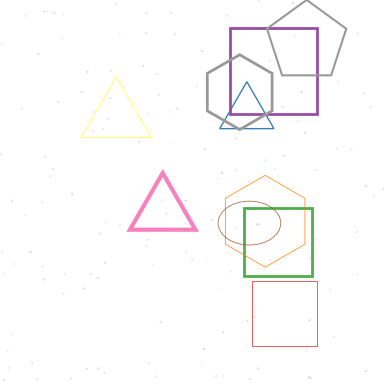[{"shape": "square", "thickness": 0.5, "radius": 0.42, "center": [0.74, 0.185]}, {"shape": "triangle", "thickness": 1, "radius": 0.41, "center": [0.641, 0.706]}, {"shape": "square", "thickness": 2, "radius": 0.44, "center": [0.722, 0.371]}, {"shape": "square", "thickness": 2, "radius": 0.56, "center": [0.71, 0.815]}, {"shape": "hexagon", "thickness": 0.5, "radius": 0.6, "center": [0.689, 0.425]}, {"shape": "triangle", "thickness": 0.5, "radius": 0.53, "center": [0.302, 0.695]}, {"shape": "oval", "thickness": 0.5, "radius": 0.41, "center": [0.648, 0.421]}, {"shape": "triangle", "thickness": 3, "radius": 0.49, "center": [0.423, 0.452]}, {"shape": "pentagon", "thickness": 1.5, "radius": 0.54, "center": [0.796, 0.892]}, {"shape": "hexagon", "thickness": 2, "radius": 0.49, "center": [0.623, 0.761]}]